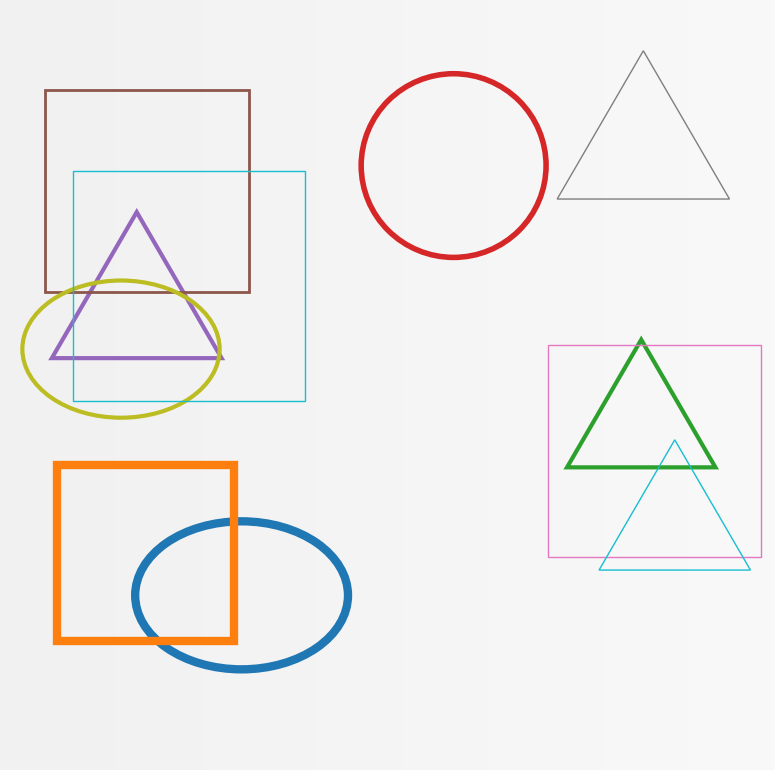[{"shape": "oval", "thickness": 3, "radius": 0.69, "center": [0.312, 0.227]}, {"shape": "square", "thickness": 3, "radius": 0.57, "center": [0.188, 0.282]}, {"shape": "triangle", "thickness": 1.5, "radius": 0.55, "center": [0.827, 0.448]}, {"shape": "circle", "thickness": 2, "radius": 0.6, "center": [0.585, 0.785]}, {"shape": "triangle", "thickness": 1.5, "radius": 0.63, "center": [0.176, 0.598]}, {"shape": "square", "thickness": 1, "radius": 0.66, "center": [0.189, 0.752]}, {"shape": "square", "thickness": 0.5, "radius": 0.69, "center": [0.845, 0.414]}, {"shape": "triangle", "thickness": 0.5, "radius": 0.64, "center": [0.83, 0.806]}, {"shape": "oval", "thickness": 1.5, "radius": 0.64, "center": [0.156, 0.547]}, {"shape": "triangle", "thickness": 0.5, "radius": 0.56, "center": [0.871, 0.316]}, {"shape": "square", "thickness": 0.5, "radius": 0.75, "center": [0.244, 0.628]}]